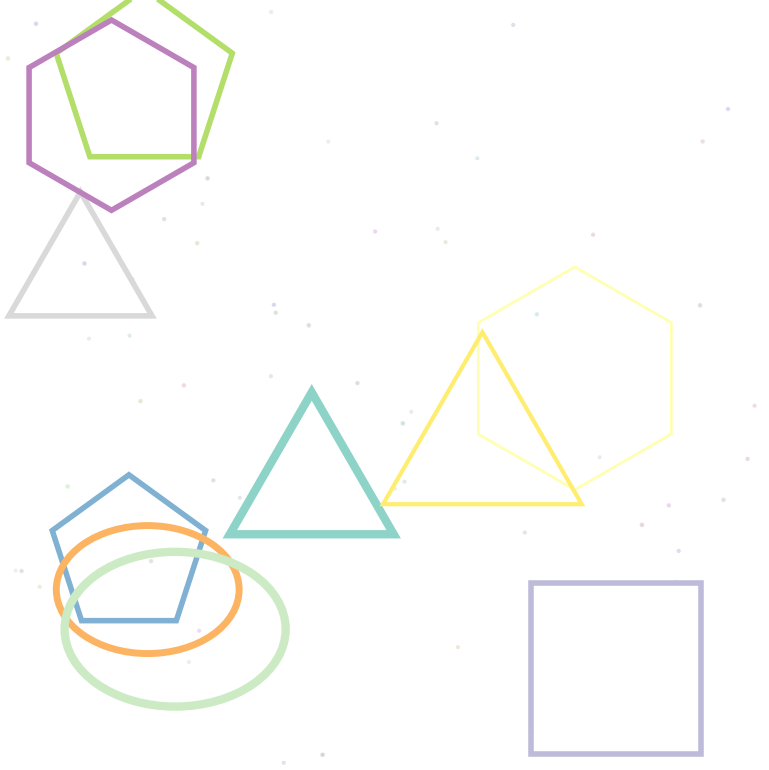[{"shape": "triangle", "thickness": 3, "radius": 0.61, "center": [0.405, 0.368]}, {"shape": "hexagon", "thickness": 1, "radius": 0.72, "center": [0.747, 0.509]}, {"shape": "square", "thickness": 2, "radius": 0.55, "center": [0.8, 0.132]}, {"shape": "pentagon", "thickness": 2, "radius": 0.52, "center": [0.167, 0.279]}, {"shape": "oval", "thickness": 2.5, "radius": 0.59, "center": [0.192, 0.234]}, {"shape": "pentagon", "thickness": 2, "radius": 0.6, "center": [0.187, 0.894]}, {"shape": "triangle", "thickness": 2, "radius": 0.54, "center": [0.104, 0.643]}, {"shape": "hexagon", "thickness": 2, "radius": 0.62, "center": [0.145, 0.85]}, {"shape": "oval", "thickness": 3, "radius": 0.72, "center": [0.227, 0.183]}, {"shape": "triangle", "thickness": 1.5, "radius": 0.74, "center": [0.626, 0.42]}]